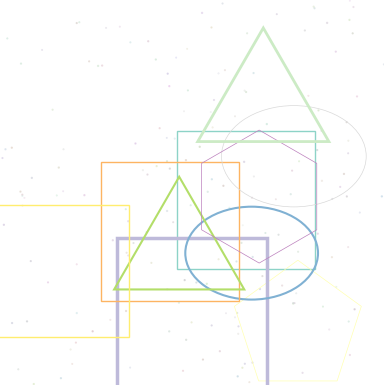[{"shape": "square", "thickness": 1, "radius": 0.9, "center": [0.639, 0.481]}, {"shape": "pentagon", "thickness": 0.5, "radius": 0.87, "center": [0.774, 0.151]}, {"shape": "square", "thickness": 2.5, "radius": 0.98, "center": [0.499, 0.187]}, {"shape": "oval", "thickness": 1.5, "radius": 0.86, "center": [0.654, 0.343]}, {"shape": "square", "thickness": 1, "radius": 0.9, "center": [0.442, 0.399]}, {"shape": "triangle", "thickness": 1.5, "radius": 0.98, "center": [0.465, 0.346]}, {"shape": "oval", "thickness": 0.5, "radius": 0.94, "center": [0.763, 0.594]}, {"shape": "hexagon", "thickness": 0.5, "radius": 0.86, "center": [0.673, 0.489]}, {"shape": "triangle", "thickness": 2, "radius": 0.98, "center": [0.684, 0.731]}, {"shape": "square", "thickness": 1, "radius": 0.86, "center": [0.163, 0.297]}]